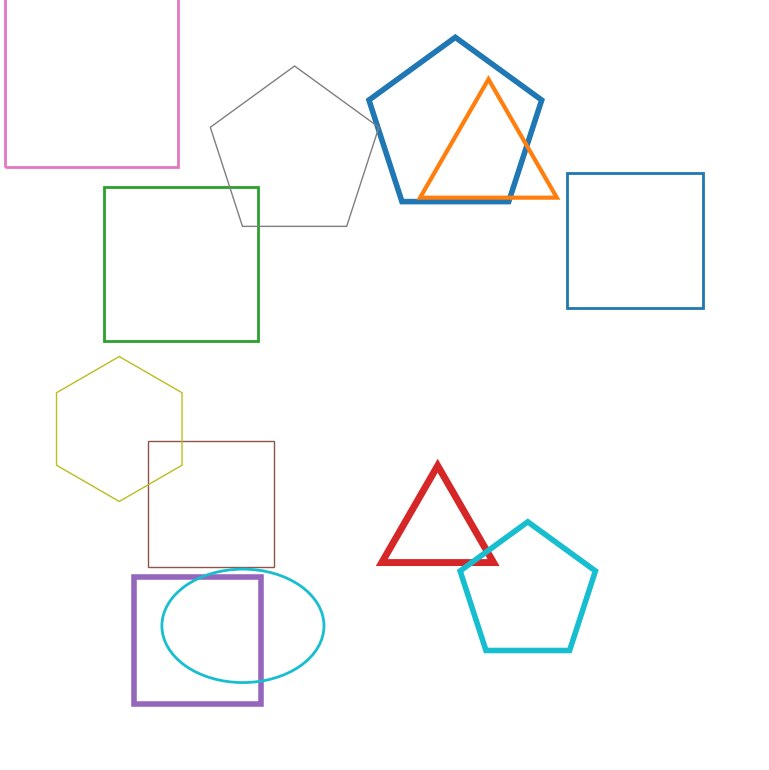[{"shape": "square", "thickness": 1, "radius": 0.44, "center": [0.825, 0.688]}, {"shape": "pentagon", "thickness": 2, "radius": 0.59, "center": [0.591, 0.834]}, {"shape": "triangle", "thickness": 1.5, "radius": 0.51, "center": [0.634, 0.795]}, {"shape": "square", "thickness": 1, "radius": 0.5, "center": [0.235, 0.657]}, {"shape": "triangle", "thickness": 2.5, "radius": 0.42, "center": [0.568, 0.311]}, {"shape": "square", "thickness": 2, "radius": 0.41, "center": [0.256, 0.169]}, {"shape": "square", "thickness": 0.5, "radius": 0.41, "center": [0.274, 0.345]}, {"shape": "square", "thickness": 1, "radius": 0.56, "center": [0.119, 0.895]}, {"shape": "pentagon", "thickness": 0.5, "radius": 0.58, "center": [0.383, 0.799]}, {"shape": "hexagon", "thickness": 0.5, "radius": 0.47, "center": [0.155, 0.443]}, {"shape": "oval", "thickness": 1, "radius": 0.53, "center": [0.315, 0.187]}, {"shape": "pentagon", "thickness": 2, "radius": 0.46, "center": [0.685, 0.23]}]